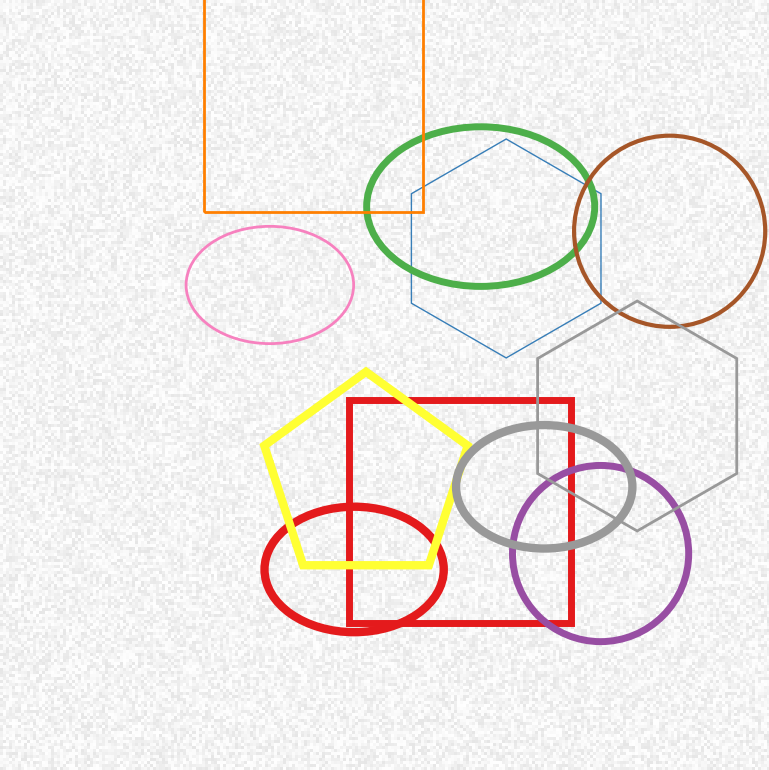[{"shape": "square", "thickness": 2.5, "radius": 0.72, "center": [0.597, 0.336]}, {"shape": "oval", "thickness": 3, "radius": 0.58, "center": [0.46, 0.26]}, {"shape": "hexagon", "thickness": 0.5, "radius": 0.71, "center": [0.657, 0.677]}, {"shape": "oval", "thickness": 2.5, "radius": 0.74, "center": [0.624, 0.732]}, {"shape": "circle", "thickness": 2.5, "radius": 0.57, "center": [0.78, 0.281]}, {"shape": "square", "thickness": 1, "radius": 0.71, "center": [0.407, 0.866]}, {"shape": "pentagon", "thickness": 3, "radius": 0.69, "center": [0.475, 0.378]}, {"shape": "circle", "thickness": 1.5, "radius": 0.62, "center": [0.87, 0.7]}, {"shape": "oval", "thickness": 1, "radius": 0.54, "center": [0.35, 0.63]}, {"shape": "oval", "thickness": 3, "radius": 0.57, "center": [0.707, 0.368]}, {"shape": "hexagon", "thickness": 1, "radius": 0.75, "center": [0.828, 0.46]}]